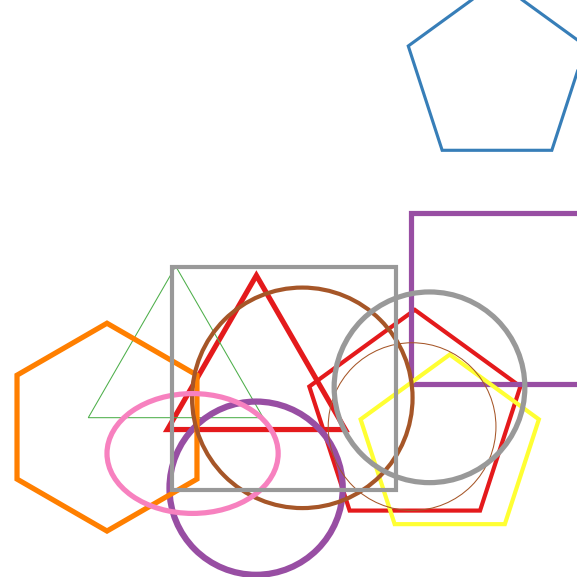[{"shape": "pentagon", "thickness": 2, "radius": 0.96, "center": [0.718, 0.27]}, {"shape": "triangle", "thickness": 2.5, "radius": 0.89, "center": [0.444, 0.344]}, {"shape": "pentagon", "thickness": 1.5, "radius": 0.81, "center": [0.861, 0.87]}, {"shape": "triangle", "thickness": 0.5, "radius": 0.87, "center": [0.304, 0.363]}, {"shape": "circle", "thickness": 3, "radius": 0.75, "center": [0.443, 0.154]}, {"shape": "square", "thickness": 2.5, "radius": 0.74, "center": [0.86, 0.482]}, {"shape": "hexagon", "thickness": 2.5, "radius": 0.9, "center": [0.185, 0.259]}, {"shape": "pentagon", "thickness": 2, "radius": 0.81, "center": [0.779, 0.223]}, {"shape": "circle", "thickness": 0.5, "radius": 0.73, "center": [0.714, 0.26]}, {"shape": "circle", "thickness": 2, "radius": 0.95, "center": [0.523, 0.31]}, {"shape": "oval", "thickness": 2.5, "radius": 0.74, "center": [0.333, 0.214]}, {"shape": "square", "thickness": 2, "radius": 0.97, "center": [0.492, 0.343]}, {"shape": "circle", "thickness": 2.5, "radius": 0.83, "center": [0.744, 0.328]}]